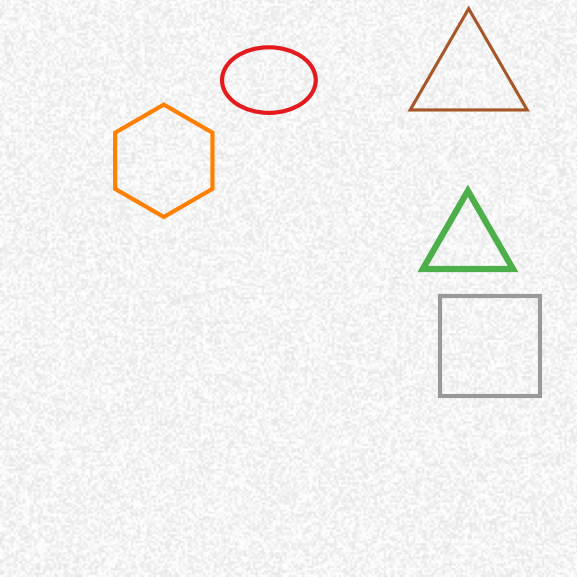[{"shape": "oval", "thickness": 2, "radius": 0.41, "center": [0.466, 0.86]}, {"shape": "triangle", "thickness": 3, "radius": 0.45, "center": [0.81, 0.578]}, {"shape": "hexagon", "thickness": 2, "radius": 0.49, "center": [0.284, 0.721]}, {"shape": "triangle", "thickness": 1.5, "radius": 0.58, "center": [0.812, 0.867]}, {"shape": "square", "thickness": 2, "radius": 0.43, "center": [0.848, 0.4]}]